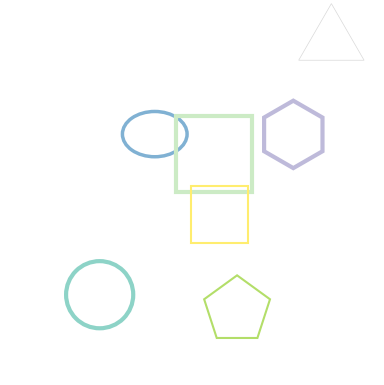[{"shape": "circle", "thickness": 3, "radius": 0.44, "center": [0.259, 0.235]}, {"shape": "hexagon", "thickness": 3, "radius": 0.44, "center": [0.762, 0.651]}, {"shape": "oval", "thickness": 2.5, "radius": 0.42, "center": [0.402, 0.652]}, {"shape": "pentagon", "thickness": 1.5, "radius": 0.45, "center": [0.616, 0.195]}, {"shape": "triangle", "thickness": 0.5, "radius": 0.49, "center": [0.861, 0.893]}, {"shape": "square", "thickness": 3, "radius": 0.49, "center": [0.557, 0.6]}, {"shape": "square", "thickness": 1.5, "radius": 0.37, "center": [0.571, 0.443]}]